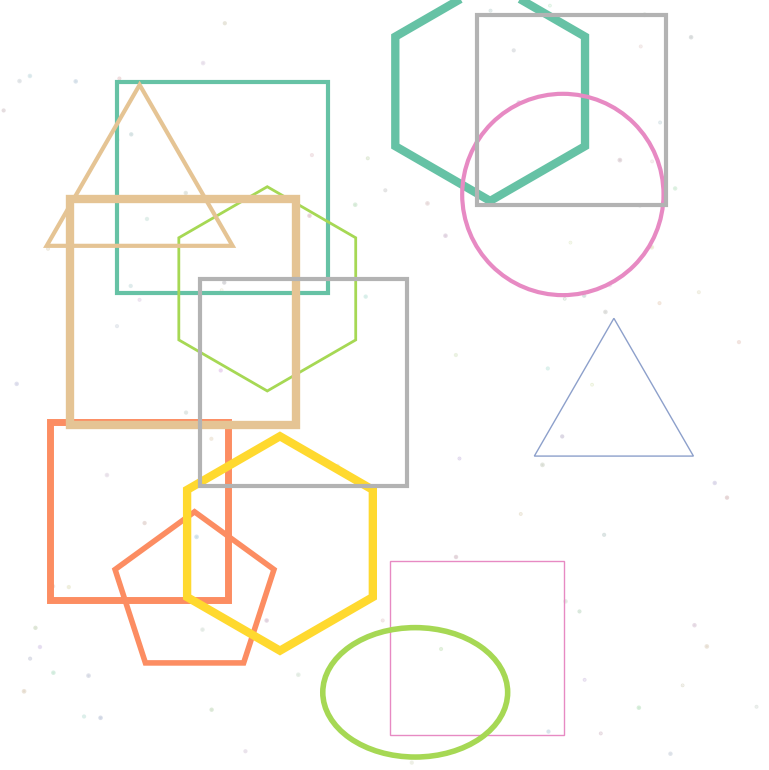[{"shape": "hexagon", "thickness": 3, "radius": 0.71, "center": [0.637, 0.881]}, {"shape": "square", "thickness": 1.5, "radius": 0.68, "center": [0.289, 0.756]}, {"shape": "square", "thickness": 2.5, "radius": 0.58, "center": [0.181, 0.337]}, {"shape": "pentagon", "thickness": 2, "radius": 0.54, "center": [0.253, 0.227]}, {"shape": "triangle", "thickness": 0.5, "radius": 0.6, "center": [0.797, 0.467]}, {"shape": "circle", "thickness": 1.5, "radius": 0.65, "center": [0.731, 0.747]}, {"shape": "square", "thickness": 0.5, "radius": 0.56, "center": [0.619, 0.159]}, {"shape": "oval", "thickness": 2, "radius": 0.6, "center": [0.539, 0.101]}, {"shape": "hexagon", "thickness": 1, "radius": 0.66, "center": [0.347, 0.625]}, {"shape": "hexagon", "thickness": 3, "radius": 0.7, "center": [0.364, 0.294]}, {"shape": "triangle", "thickness": 1.5, "radius": 0.7, "center": [0.181, 0.75]}, {"shape": "square", "thickness": 3, "radius": 0.73, "center": [0.238, 0.595]}, {"shape": "square", "thickness": 1.5, "radius": 0.61, "center": [0.742, 0.857]}, {"shape": "square", "thickness": 1.5, "radius": 0.67, "center": [0.394, 0.503]}]